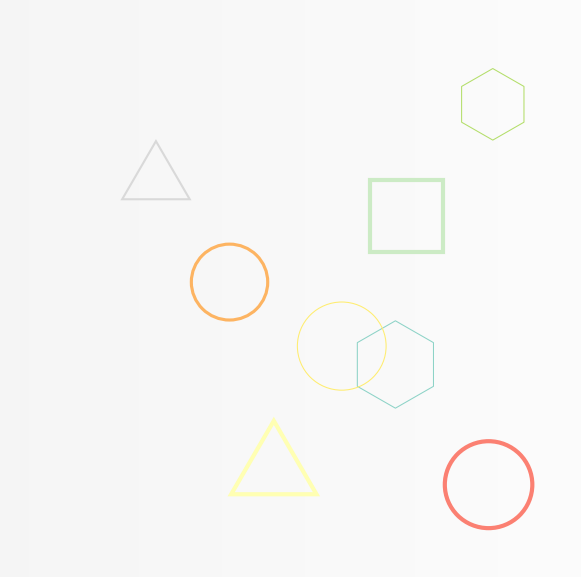[{"shape": "hexagon", "thickness": 0.5, "radius": 0.38, "center": [0.68, 0.368]}, {"shape": "triangle", "thickness": 2, "radius": 0.42, "center": [0.471, 0.186]}, {"shape": "circle", "thickness": 2, "radius": 0.38, "center": [0.841, 0.16]}, {"shape": "circle", "thickness": 1.5, "radius": 0.33, "center": [0.395, 0.511]}, {"shape": "hexagon", "thickness": 0.5, "radius": 0.31, "center": [0.848, 0.818]}, {"shape": "triangle", "thickness": 1, "radius": 0.34, "center": [0.268, 0.688]}, {"shape": "square", "thickness": 2, "radius": 0.31, "center": [0.699, 0.625]}, {"shape": "circle", "thickness": 0.5, "radius": 0.38, "center": [0.588, 0.4]}]